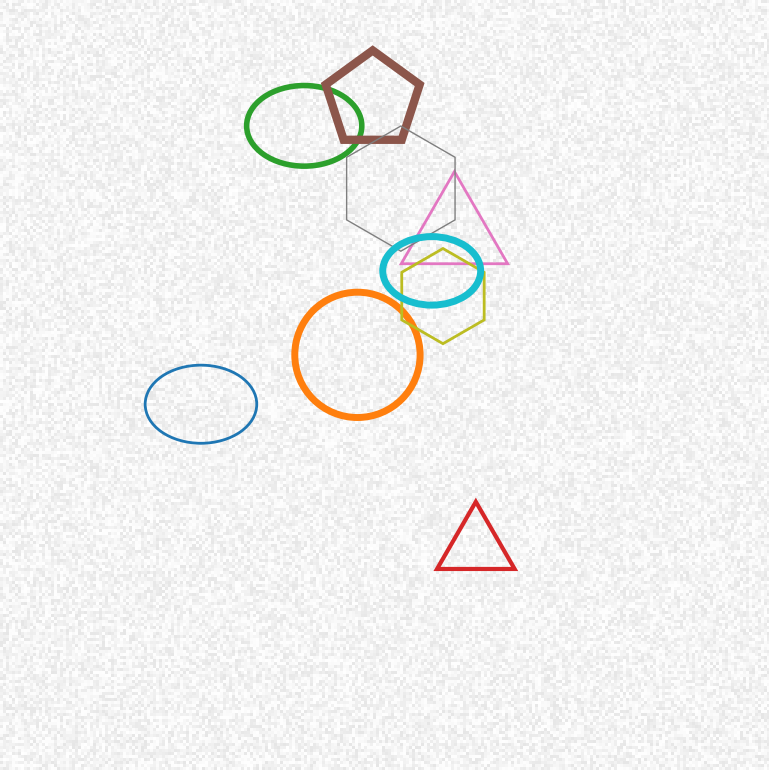[{"shape": "oval", "thickness": 1, "radius": 0.36, "center": [0.261, 0.475]}, {"shape": "circle", "thickness": 2.5, "radius": 0.41, "center": [0.464, 0.539]}, {"shape": "oval", "thickness": 2, "radius": 0.37, "center": [0.395, 0.837]}, {"shape": "triangle", "thickness": 1.5, "radius": 0.29, "center": [0.618, 0.29]}, {"shape": "pentagon", "thickness": 3, "radius": 0.32, "center": [0.484, 0.87]}, {"shape": "triangle", "thickness": 1, "radius": 0.4, "center": [0.59, 0.697]}, {"shape": "hexagon", "thickness": 0.5, "radius": 0.41, "center": [0.521, 0.755]}, {"shape": "hexagon", "thickness": 1, "radius": 0.31, "center": [0.575, 0.615]}, {"shape": "oval", "thickness": 2.5, "radius": 0.32, "center": [0.561, 0.648]}]